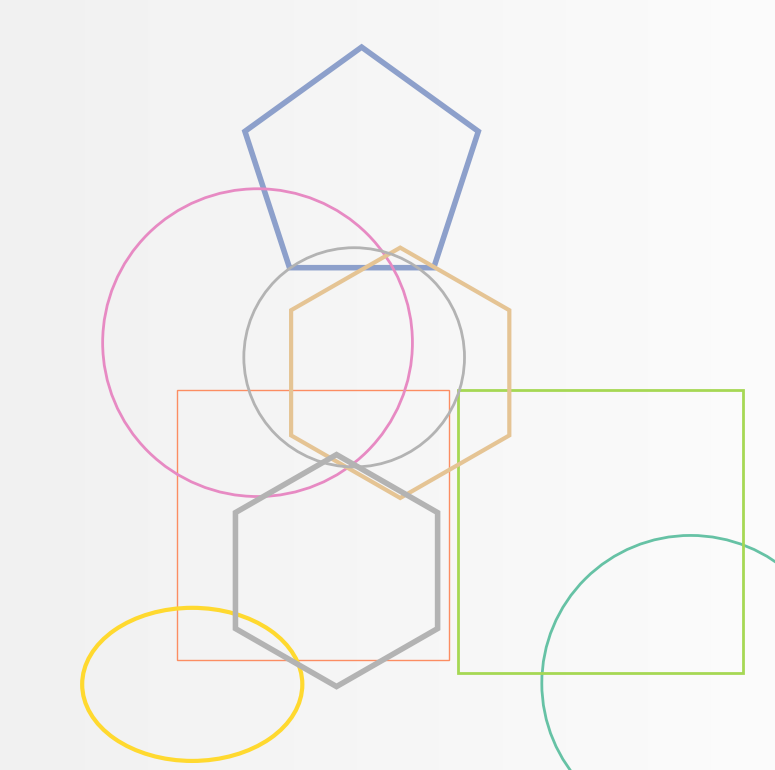[{"shape": "circle", "thickness": 1, "radius": 0.96, "center": [0.891, 0.113]}, {"shape": "square", "thickness": 0.5, "radius": 0.88, "center": [0.404, 0.318]}, {"shape": "pentagon", "thickness": 2, "radius": 0.79, "center": [0.467, 0.78]}, {"shape": "circle", "thickness": 1, "radius": 1.0, "center": [0.332, 0.555]}, {"shape": "square", "thickness": 1, "radius": 0.92, "center": [0.775, 0.309]}, {"shape": "oval", "thickness": 1.5, "radius": 0.71, "center": [0.248, 0.111]}, {"shape": "hexagon", "thickness": 1.5, "radius": 0.81, "center": [0.516, 0.516]}, {"shape": "hexagon", "thickness": 2, "radius": 0.75, "center": [0.434, 0.259]}, {"shape": "circle", "thickness": 1, "radius": 0.71, "center": [0.457, 0.536]}]